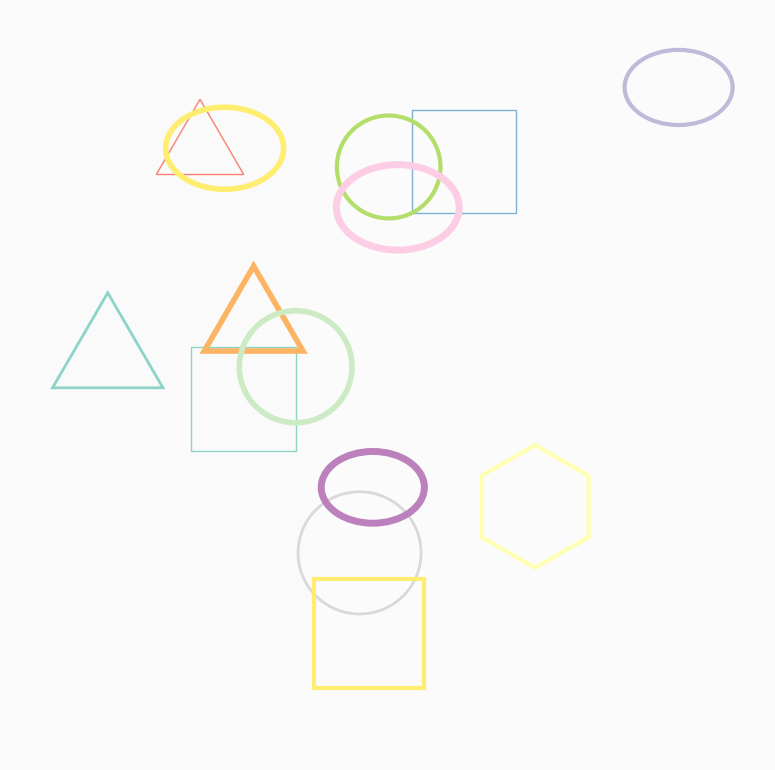[{"shape": "square", "thickness": 0.5, "radius": 0.34, "center": [0.314, 0.482]}, {"shape": "triangle", "thickness": 1, "radius": 0.41, "center": [0.139, 0.537]}, {"shape": "hexagon", "thickness": 1.5, "radius": 0.4, "center": [0.69, 0.342]}, {"shape": "oval", "thickness": 1.5, "radius": 0.35, "center": [0.876, 0.886]}, {"shape": "triangle", "thickness": 0.5, "radius": 0.33, "center": [0.258, 0.806]}, {"shape": "square", "thickness": 0.5, "radius": 0.33, "center": [0.599, 0.791]}, {"shape": "triangle", "thickness": 2, "radius": 0.37, "center": [0.327, 0.581]}, {"shape": "circle", "thickness": 1.5, "radius": 0.33, "center": [0.502, 0.783]}, {"shape": "oval", "thickness": 2.5, "radius": 0.4, "center": [0.513, 0.731]}, {"shape": "circle", "thickness": 1, "radius": 0.4, "center": [0.464, 0.282]}, {"shape": "oval", "thickness": 2.5, "radius": 0.33, "center": [0.481, 0.367]}, {"shape": "circle", "thickness": 2, "radius": 0.36, "center": [0.382, 0.524]}, {"shape": "square", "thickness": 1.5, "radius": 0.35, "center": [0.476, 0.178]}, {"shape": "oval", "thickness": 2, "radius": 0.38, "center": [0.29, 0.807]}]